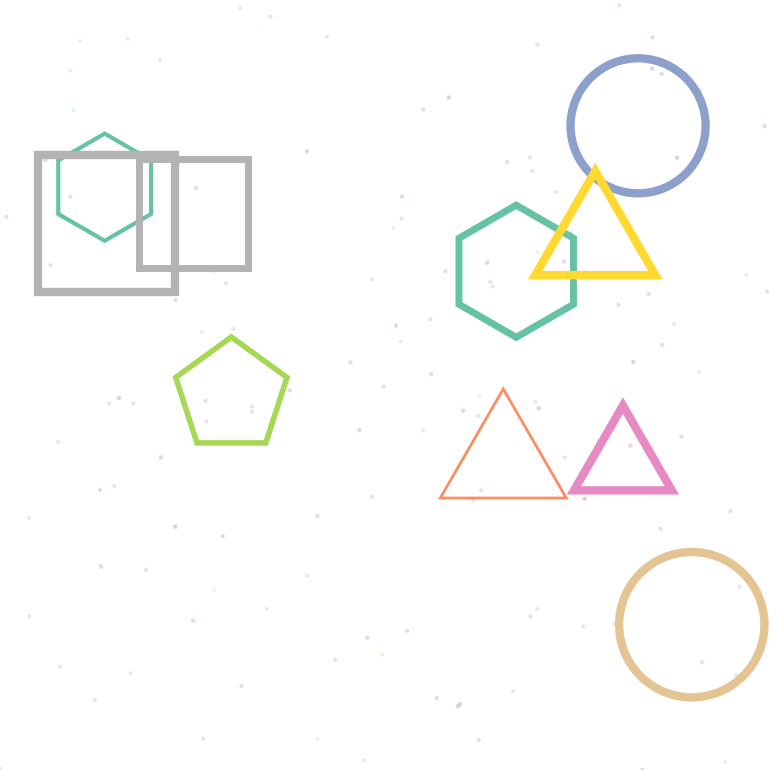[{"shape": "hexagon", "thickness": 1.5, "radius": 0.35, "center": [0.136, 0.757]}, {"shape": "hexagon", "thickness": 2.5, "radius": 0.43, "center": [0.67, 0.648]}, {"shape": "triangle", "thickness": 1, "radius": 0.47, "center": [0.654, 0.4]}, {"shape": "circle", "thickness": 3, "radius": 0.44, "center": [0.829, 0.837]}, {"shape": "triangle", "thickness": 3, "radius": 0.37, "center": [0.809, 0.4]}, {"shape": "pentagon", "thickness": 2, "radius": 0.38, "center": [0.3, 0.486]}, {"shape": "triangle", "thickness": 3, "radius": 0.45, "center": [0.773, 0.688]}, {"shape": "circle", "thickness": 3, "radius": 0.47, "center": [0.898, 0.189]}, {"shape": "square", "thickness": 3, "radius": 0.45, "center": [0.139, 0.71]}, {"shape": "square", "thickness": 2.5, "radius": 0.35, "center": [0.251, 0.722]}]